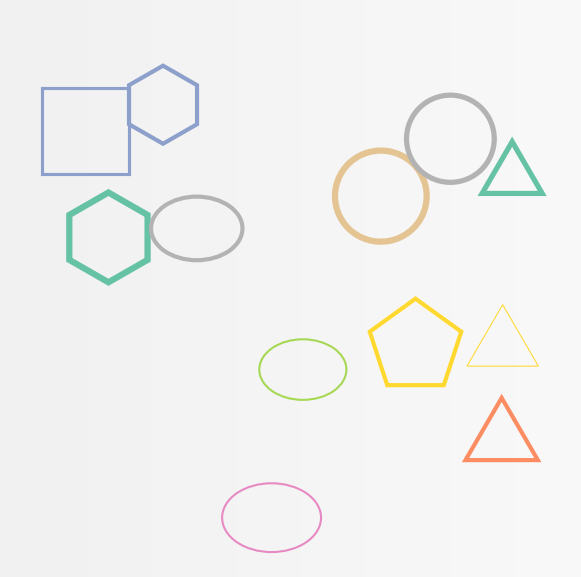[{"shape": "triangle", "thickness": 2.5, "radius": 0.3, "center": [0.881, 0.694]}, {"shape": "hexagon", "thickness": 3, "radius": 0.39, "center": [0.187, 0.588]}, {"shape": "triangle", "thickness": 2, "radius": 0.36, "center": [0.863, 0.238]}, {"shape": "hexagon", "thickness": 2, "radius": 0.34, "center": [0.28, 0.818]}, {"shape": "square", "thickness": 1.5, "radius": 0.37, "center": [0.147, 0.772]}, {"shape": "oval", "thickness": 1, "radius": 0.43, "center": [0.467, 0.103]}, {"shape": "oval", "thickness": 1, "radius": 0.37, "center": [0.521, 0.359]}, {"shape": "triangle", "thickness": 0.5, "radius": 0.35, "center": [0.865, 0.401]}, {"shape": "pentagon", "thickness": 2, "radius": 0.41, "center": [0.715, 0.399]}, {"shape": "circle", "thickness": 3, "radius": 0.39, "center": [0.655, 0.66]}, {"shape": "oval", "thickness": 2, "radius": 0.39, "center": [0.339, 0.604]}, {"shape": "circle", "thickness": 2.5, "radius": 0.38, "center": [0.775, 0.759]}]